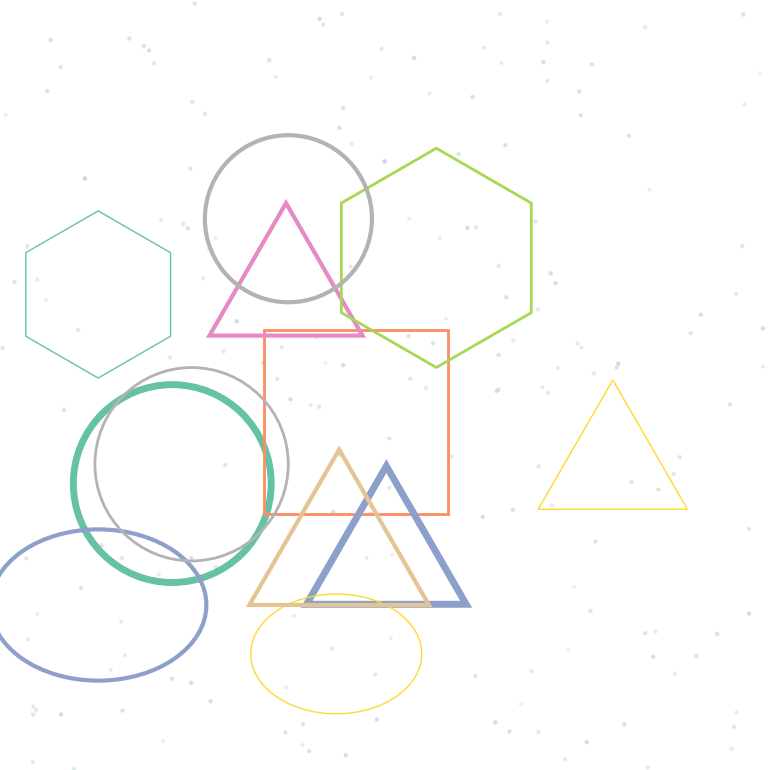[{"shape": "hexagon", "thickness": 0.5, "radius": 0.54, "center": [0.128, 0.618]}, {"shape": "circle", "thickness": 2.5, "radius": 0.64, "center": [0.224, 0.372]}, {"shape": "square", "thickness": 1, "radius": 0.6, "center": [0.462, 0.452]}, {"shape": "oval", "thickness": 1.5, "radius": 0.7, "center": [0.128, 0.214]}, {"shape": "triangle", "thickness": 2.5, "radius": 0.6, "center": [0.502, 0.275]}, {"shape": "triangle", "thickness": 1.5, "radius": 0.57, "center": [0.371, 0.622]}, {"shape": "hexagon", "thickness": 1, "radius": 0.71, "center": [0.567, 0.665]}, {"shape": "triangle", "thickness": 0.5, "radius": 0.56, "center": [0.796, 0.395]}, {"shape": "oval", "thickness": 0.5, "radius": 0.56, "center": [0.437, 0.151]}, {"shape": "triangle", "thickness": 1.5, "radius": 0.67, "center": [0.44, 0.282]}, {"shape": "circle", "thickness": 1, "radius": 0.63, "center": [0.249, 0.397]}, {"shape": "circle", "thickness": 1.5, "radius": 0.54, "center": [0.375, 0.716]}]